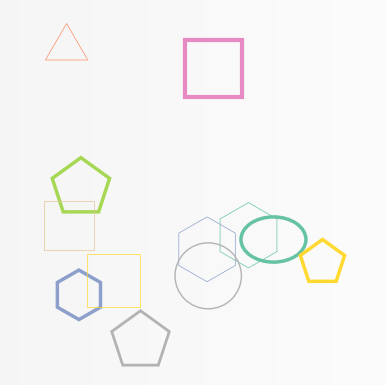[{"shape": "hexagon", "thickness": 0.5, "radius": 0.42, "center": [0.641, 0.389]}, {"shape": "oval", "thickness": 2.5, "radius": 0.42, "center": [0.706, 0.378]}, {"shape": "triangle", "thickness": 0.5, "radius": 0.32, "center": [0.172, 0.876]}, {"shape": "hexagon", "thickness": 0.5, "radius": 0.42, "center": [0.534, 0.352]}, {"shape": "hexagon", "thickness": 2.5, "radius": 0.32, "center": [0.204, 0.234]}, {"shape": "square", "thickness": 3, "radius": 0.37, "center": [0.55, 0.823]}, {"shape": "pentagon", "thickness": 2.5, "radius": 0.39, "center": [0.209, 0.513]}, {"shape": "square", "thickness": 0.5, "radius": 0.35, "center": [0.293, 0.272]}, {"shape": "pentagon", "thickness": 2.5, "radius": 0.3, "center": [0.832, 0.318]}, {"shape": "square", "thickness": 0.5, "radius": 0.32, "center": [0.177, 0.414]}, {"shape": "circle", "thickness": 1, "radius": 0.43, "center": [0.537, 0.284]}, {"shape": "pentagon", "thickness": 2, "radius": 0.39, "center": [0.363, 0.115]}]